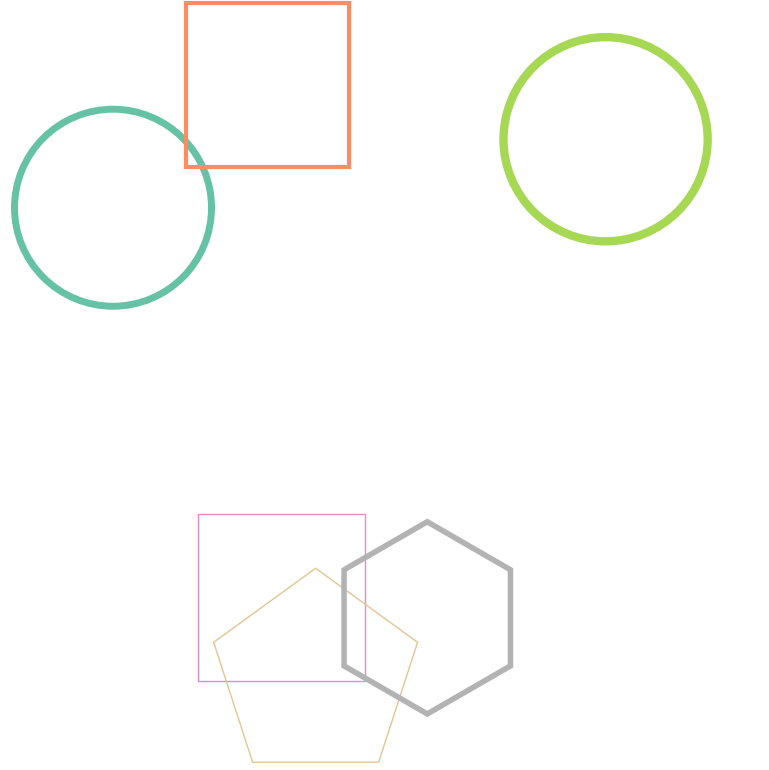[{"shape": "circle", "thickness": 2.5, "radius": 0.64, "center": [0.147, 0.73]}, {"shape": "square", "thickness": 1.5, "radius": 0.53, "center": [0.348, 0.89]}, {"shape": "square", "thickness": 0.5, "radius": 0.54, "center": [0.366, 0.224]}, {"shape": "circle", "thickness": 3, "radius": 0.66, "center": [0.786, 0.819]}, {"shape": "pentagon", "thickness": 0.5, "radius": 0.7, "center": [0.41, 0.123]}, {"shape": "hexagon", "thickness": 2, "radius": 0.62, "center": [0.555, 0.198]}]